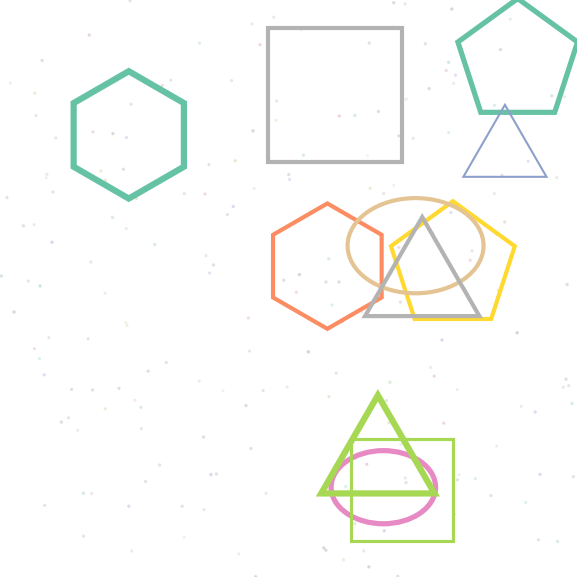[{"shape": "hexagon", "thickness": 3, "radius": 0.55, "center": [0.223, 0.766]}, {"shape": "pentagon", "thickness": 2.5, "radius": 0.54, "center": [0.896, 0.893]}, {"shape": "hexagon", "thickness": 2, "radius": 0.54, "center": [0.567, 0.538]}, {"shape": "triangle", "thickness": 1, "radius": 0.42, "center": [0.874, 0.734]}, {"shape": "oval", "thickness": 2.5, "radius": 0.45, "center": [0.664, 0.156]}, {"shape": "square", "thickness": 1.5, "radius": 0.44, "center": [0.696, 0.151]}, {"shape": "triangle", "thickness": 3, "radius": 0.57, "center": [0.654, 0.201]}, {"shape": "pentagon", "thickness": 2, "radius": 0.56, "center": [0.784, 0.538]}, {"shape": "oval", "thickness": 2, "radius": 0.59, "center": [0.72, 0.574]}, {"shape": "square", "thickness": 2, "radius": 0.58, "center": [0.58, 0.835]}, {"shape": "triangle", "thickness": 2, "radius": 0.57, "center": [0.731, 0.509]}]